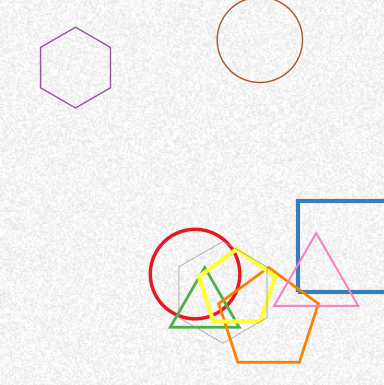[{"shape": "circle", "thickness": 2.5, "radius": 0.58, "center": [0.507, 0.288]}, {"shape": "square", "thickness": 3, "radius": 0.59, "center": [0.892, 0.36]}, {"shape": "triangle", "thickness": 2, "radius": 0.52, "center": [0.532, 0.202]}, {"shape": "hexagon", "thickness": 1, "radius": 0.52, "center": [0.196, 0.824]}, {"shape": "pentagon", "thickness": 2, "radius": 0.68, "center": [0.698, 0.169]}, {"shape": "pentagon", "thickness": 3, "radius": 0.52, "center": [0.616, 0.249]}, {"shape": "circle", "thickness": 1, "radius": 0.55, "center": [0.675, 0.897]}, {"shape": "triangle", "thickness": 1.5, "radius": 0.63, "center": [0.821, 0.269]}, {"shape": "hexagon", "thickness": 0.5, "radius": 0.66, "center": [0.579, 0.241]}]